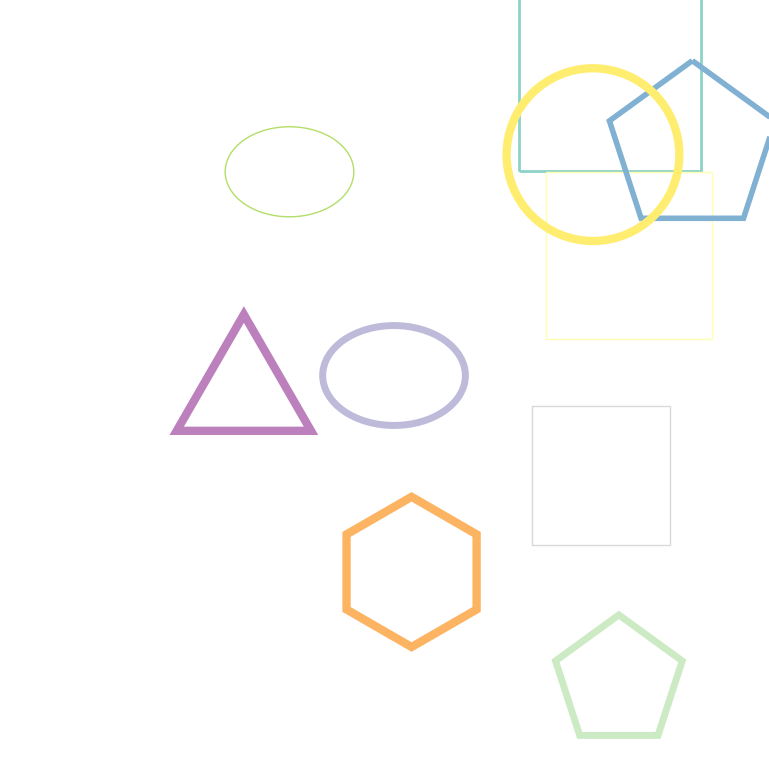[{"shape": "square", "thickness": 1, "radius": 0.59, "center": [0.792, 0.896]}, {"shape": "square", "thickness": 0.5, "radius": 0.54, "center": [0.817, 0.668]}, {"shape": "oval", "thickness": 2.5, "radius": 0.46, "center": [0.512, 0.512]}, {"shape": "pentagon", "thickness": 2, "radius": 0.57, "center": [0.899, 0.808]}, {"shape": "hexagon", "thickness": 3, "radius": 0.49, "center": [0.535, 0.257]}, {"shape": "oval", "thickness": 0.5, "radius": 0.42, "center": [0.376, 0.777]}, {"shape": "square", "thickness": 0.5, "radius": 0.45, "center": [0.781, 0.382]}, {"shape": "triangle", "thickness": 3, "radius": 0.5, "center": [0.317, 0.491]}, {"shape": "pentagon", "thickness": 2.5, "radius": 0.43, "center": [0.804, 0.115]}, {"shape": "circle", "thickness": 3, "radius": 0.56, "center": [0.77, 0.799]}]